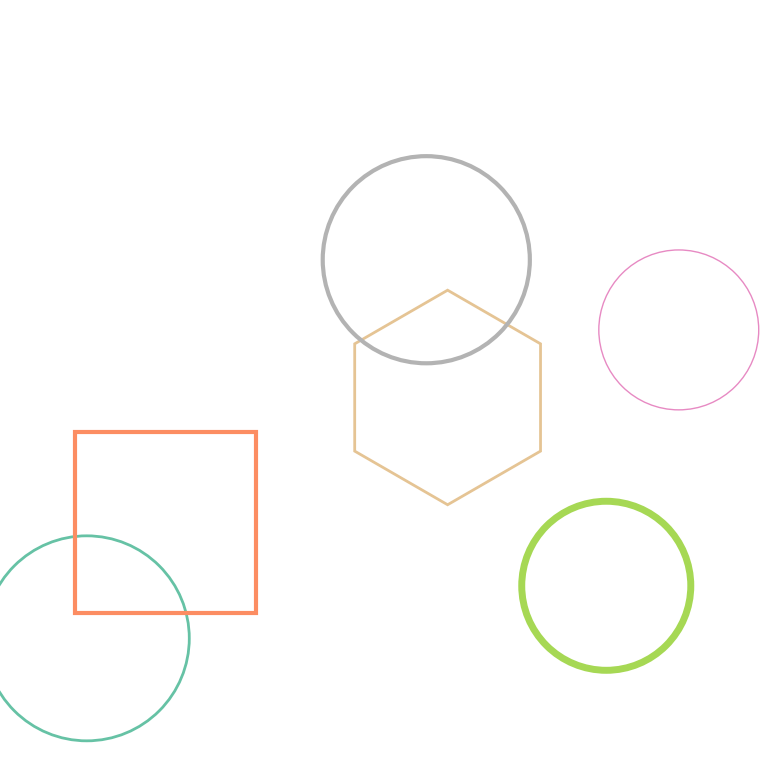[{"shape": "circle", "thickness": 1, "radius": 0.67, "center": [0.113, 0.171]}, {"shape": "square", "thickness": 1.5, "radius": 0.59, "center": [0.215, 0.321]}, {"shape": "circle", "thickness": 0.5, "radius": 0.52, "center": [0.882, 0.572]}, {"shape": "circle", "thickness": 2.5, "radius": 0.55, "center": [0.787, 0.239]}, {"shape": "hexagon", "thickness": 1, "radius": 0.7, "center": [0.581, 0.484]}, {"shape": "circle", "thickness": 1.5, "radius": 0.67, "center": [0.554, 0.663]}]